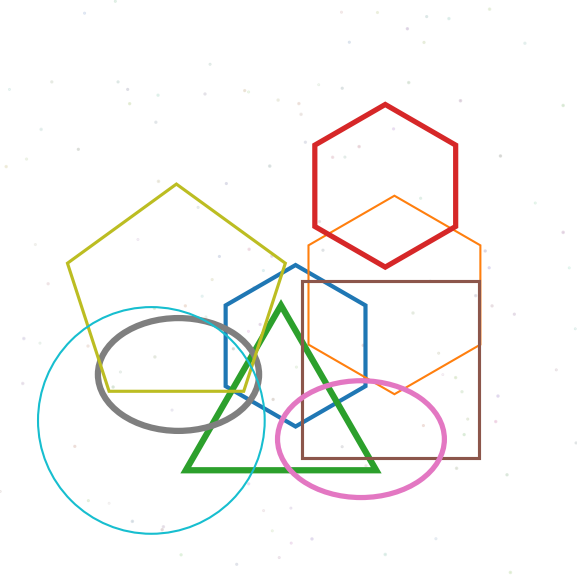[{"shape": "hexagon", "thickness": 2, "radius": 0.7, "center": [0.512, 0.4]}, {"shape": "hexagon", "thickness": 1, "radius": 0.86, "center": [0.683, 0.488]}, {"shape": "triangle", "thickness": 3, "radius": 0.95, "center": [0.487, 0.28]}, {"shape": "hexagon", "thickness": 2.5, "radius": 0.7, "center": [0.667, 0.677]}, {"shape": "square", "thickness": 1.5, "radius": 0.77, "center": [0.677, 0.359]}, {"shape": "oval", "thickness": 2.5, "radius": 0.72, "center": [0.625, 0.239]}, {"shape": "oval", "thickness": 3, "radius": 0.7, "center": [0.309, 0.351]}, {"shape": "pentagon", "thickness": 1.5, "radius": 0.99, "center": [0.305, 0.482]}, {"shape": "circle", "thickness": 1, "radius": 0.98, "center": [0.262, 0.271]}]